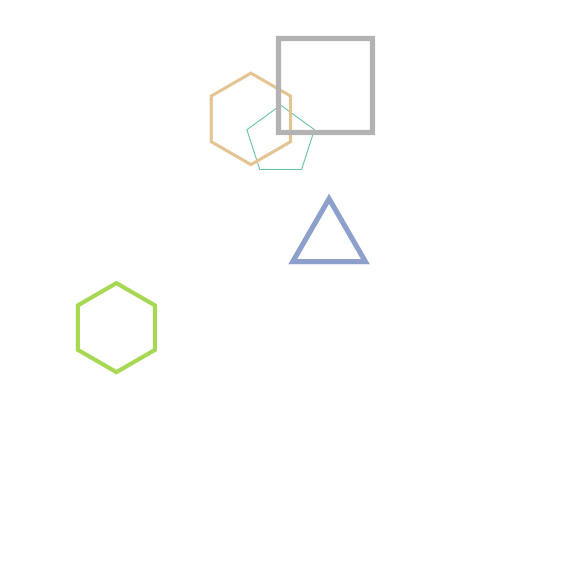[{"shape": "pentagon", "thickness": 0.5, "radius": 0.31, "center": [0.486, 0.755]}, {"shape": "triangle", "thickness": 2.5, "radius": 0.36, "center": [0.57, 0.582]}, {"shape": "hexagon", "thickness": 2, "radius": 0.39, "center": [0.202, 0.432]}, {"shape": "hexagon", "thickness": 1.5, "radius": 0.4, "center": [0.434, 0.793]}, {"shape": "square", "thickness": 2.5, "radius": 0.41, "center": [0.563, 0.852]}]